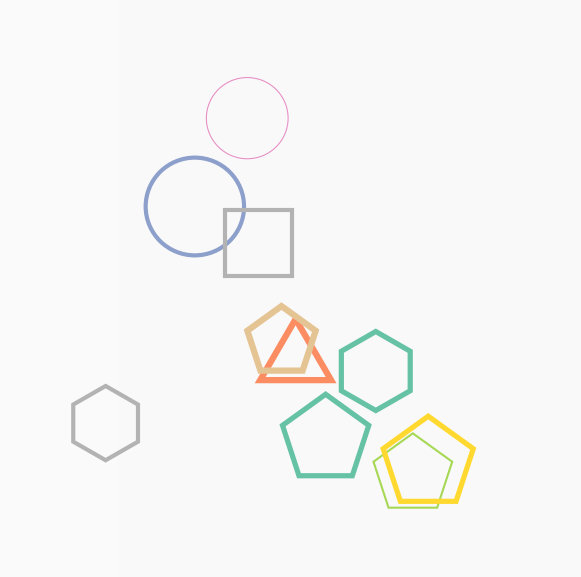[{"shape": "hexagon", "thickness": 2.5, "radius": 0.34, "center": [0.646, 0.357]}, {"shape": "pentagon", "thickness": 2.5, "radius": 0.39, "center": [0.56, 0.238]}, {"shape": "triangle", "thickness": 3, "radius": 0.35, "center": [0.509, 0.376]}, {"shape": "circle", "thickness": 2, "radius": 0.42, "center": [0.335, 0.642]}, {"shape": "circle", "thickness": 0.5, "radius": 0.35, "center": [0.425, 0.795]}, {"shape": "pentagon", "thickness": 1, "radius": 0.36, "center": [0.71, 0.178]}, {"shape": "pentagon", "thickness": 2.5, "radius": 0.41, "center": [0.737, 0.197]}, {"shape": "pentagon", "thickness": 3, "radius": 0.31, "center": [0.484, 0.407]}, {"shape": "square", "thickness": 2, "radius": 0.29, "center": [0.444, 0.578]}, {"shape": "hexagon", "thickness": 2, "radius": 0.32, "center": [0.182, 0.266]}]